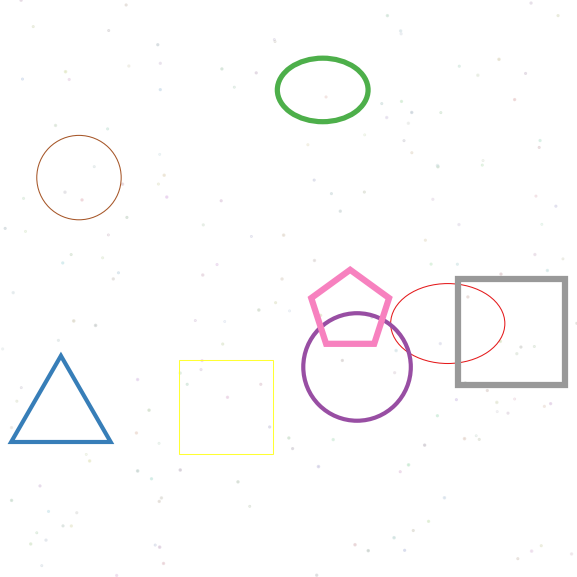[{"shape": "oval", "thickness": 0.5, "radius": 0.49, "center": [0.775, 0.439]}, {"shape": "triangle", "thickness": 2, "radius": 0.5, "center": [0.105, 0.284]}, {"shape": "oval", "thickness": 2.5, "radius": 0.39, "center": [0.559, 0.843]}, {"shape": "circle", "thickness": 2, "radius": 0.47, "center": [0.618, 0.364]}, {"shape": "square", "thickness": 0.5, "radius": 0.41, "center": [0.391, 0.295]}, {"shape": "circle", "thickness": 0.5, "radius": 0.37, "center": [0.137, 0.692]}, {"shape": "pentagon", "thickness": 3, "radius": 0.35, "center": [0.606, 0.461]}, {"shape": "square", "thickness": 3, "radius": 0.46, "center": [0.885, 0.424]}]